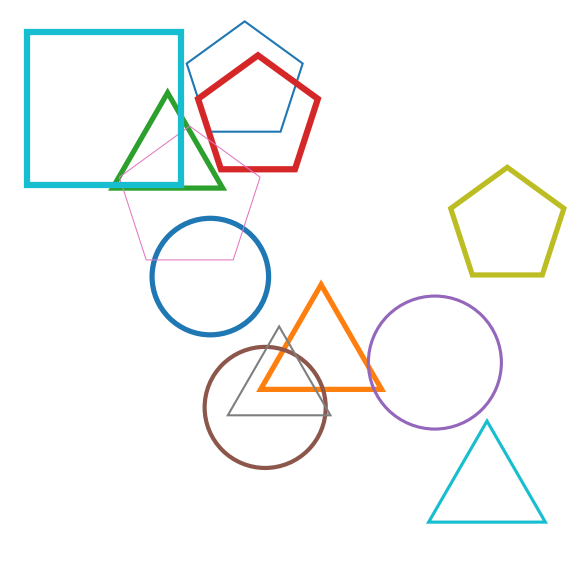[{"shape": "pentagon", "thickness": 1, "radius": 0.53, "center": [0.424, 0.857]}, {"shape": "circle", "thickness": 2.5, "radius": 0.5, "center": [0.364, 0.52]}, {"shape": "triangle", "thickness": 2.5, "radius": 0.6, "center": [0.556, 0.385]}, {"shape": "triangle", "thickness": 2.5, "radius": 0.55, "center": [0.29, 0.728]}, {"shape": "pentagon", "thickness": 3, "radius": 0.55, "center": [0.447, 0.794]}, {"shape": "circle", "thickness": 1.5, "radius": 0.58, "center": [0.753, 0.371]}, {"shape": "circle", "thickness": 2, "radius": 0.52, "center": [0.459, 0.294]}, {"shape": "pentagon", "thickness": 0.5, "radius": 0.64, "center": [0.329, 0.653]}, {"shape": "triangle", "thickness": 1, "radius": 0.51, "center": [0.483, 0.331]}, {"shape": "pentagon", "thickness": 2.5, "radius": 0.52, "center": [0.878, 0.606]}, {"shape": "triangle", "thickness": 1.5, "radius": 0.58, "center": [0.843, 0.153]}, {"shape": "square", "thickness": 3, "radius": 0.66, "center": [0.18, 0.811]}]